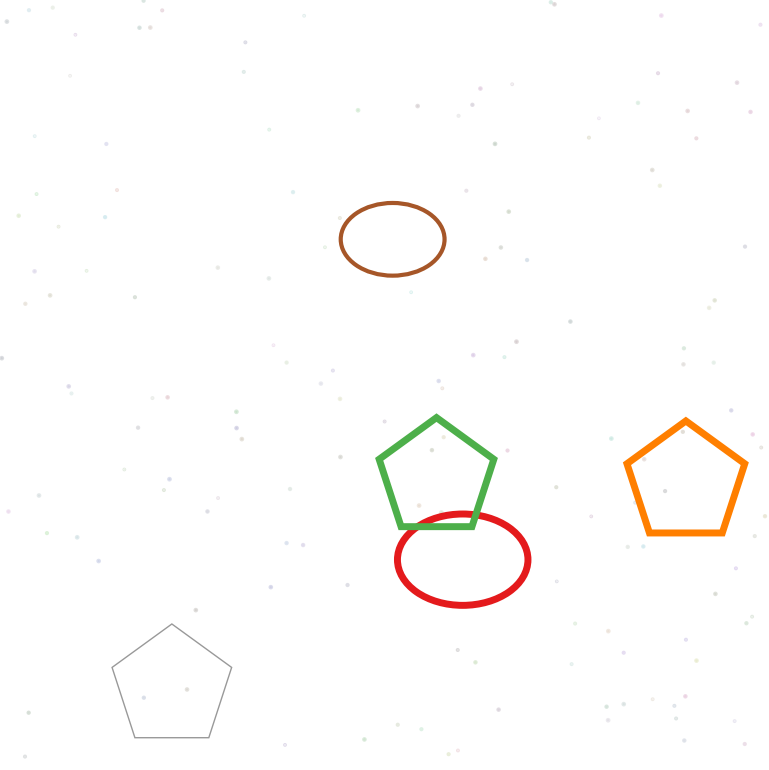[{"shape": "oval", "thickness": 2.5, "radius": 0.42, "center": [0.601, 0.273]}, {"shape": "pentagon", "thickness": 2.5, "radius": 0.39, "center": [0.567, 0.379]}, {"shape": "pentagon", "thickness": 2.5, "radius": 0.4, "center": [0.891, 0.373]}, {"shape": "oval", "thickness": 1.5, "radius": 0.34, "center": [0.51, 0.689]}, {"shape": "pentagon", "thickness": 0.5, "radius": 0.41, "center": [0.223, 0.108]}]